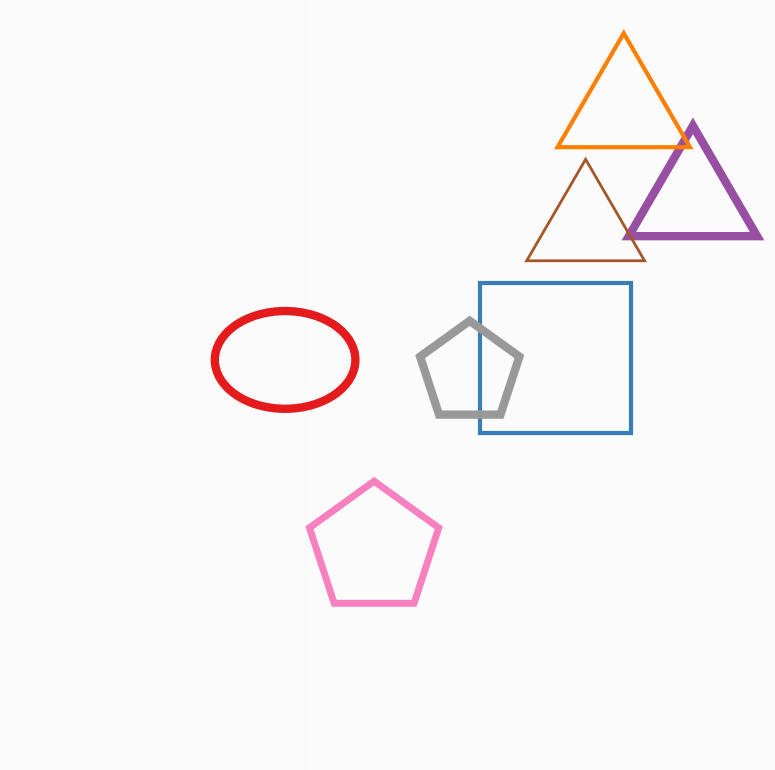[{"shape": "oval", "thickness": 3, "radius": 0.45, "center": [0.368, 0.533]}, {"shape": "square", "thickness": 1.5, "radius": 0.49, "center": [0.717, 0.535]}, {"shape": "triangle", "thickness": 3, "radius": 0.48, "center": [0.894, 0.741]}, {"shape": "triangle", "thickness": 1.5, "radius": 0.49, "center": [0.805, 0.858]}, {"shape": "triangle", "thickness": 1, "radius": 0.44, "center": [0.756, 0.705]}, {"shape": "pentagon", "thickness": 2.5, "radius": 0.44, "center": [0.483, 0.287]}, {"shape": "pentagon", "thickness": 3, "radius": 0.34, "center": [0.606, 0.516]}]